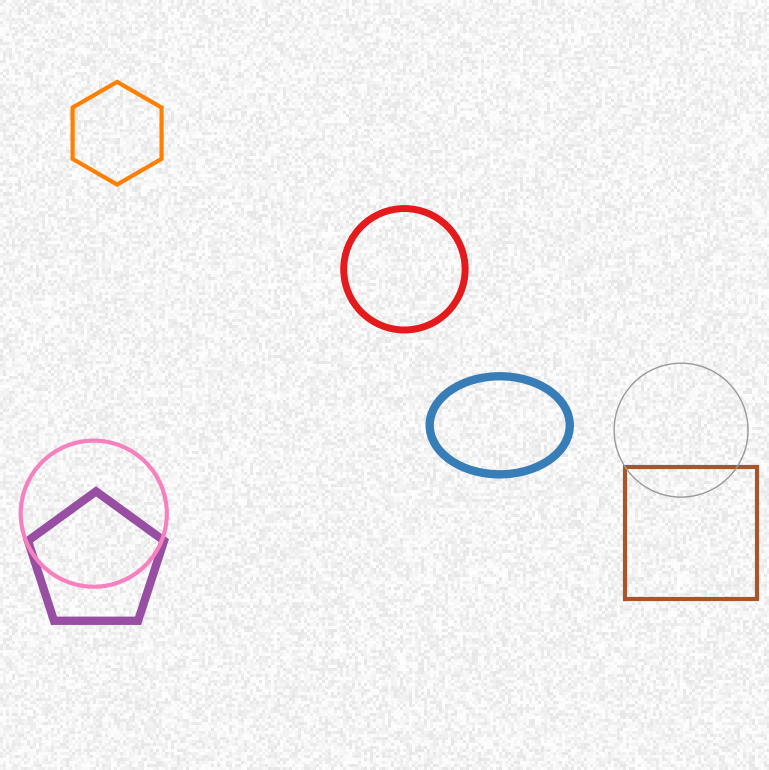[{"shape": "circle", "thickness": 2.5, "radius": 0.39, "center": [0.525, 0.65]}, {"shape": "oval", "thickness": 3, "radius": 0.45, "center": [0.649, 0.448]}, {"shape": "pentagon", "thickness": 3, "radius": 0.46, "center": [0.125, 0.269]}, {"shape": "hexagon", "thickness": 1.5, "radius": 0.33, "center": [0.152, 0.827]}, {"shape": "square", "thickness": 1.5, "radius": 0.43, "center": [0.897, 0.308]}, {"shape": "circle", "thickness": 1.5, "radius": 0.47, "center": [0.122, 0.333]}, {"shape": "circle", "thickness": 0.5, "radius": 0.43, "center": [0.885, 0.441]}]